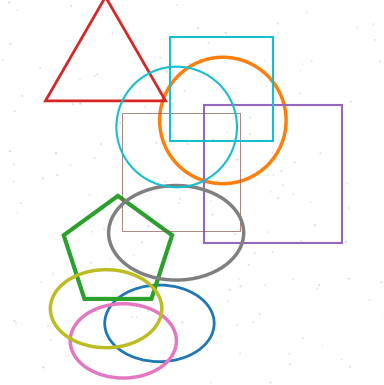[{"shape": "oval", "thickness": 2, "radius": 0.71, "center": [0.414, 0.16]}, {"shape": "circle", "thickness": 2.5, "radius": 0.82, "center": [0.579, 0.687]}, {"shape": "pentagon", "thickness": 3, "radius": 0.74, "center": [0.306, 0.343]}, {"shape": "triangle", "thickness": 2, "radius": 0.9, "center": [0.274, 0.828]}, {"shape": "square", "thickness": 1.5, "radius": 0.89, "center": [0.708, 0.547]}, {"shape": "square", "thickness": 0.5, "radius": 0.76, "center": [0.469, 0.553]}, {"shape": "oval", "thickness": 2.5, "radius": 0.69, "center": [0.32, 0.115]}, {"shape": "oval", "thickness": 2.5, "radius": 0.88, "center": [0.458, 0.395]}, {"shape": "oval", "thickness": 2.5, "radius": 0.72, "center": [0.276, 0.198]}, {"shape": "square", "thickness": 1.5, "radius": 0.67, "center": [0.576, 0.768]}, {"shape": "circle", "thickness": 1.5, "radius": 0.78, "center": [0.459, 0.67]}]